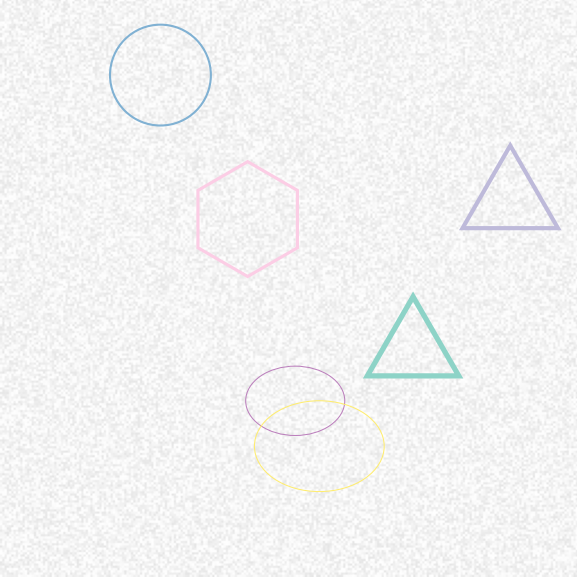[{"shape": "triangle", "thickness": 2.5, "radius": 0.46, "center": [0.715, 0.394]}, {"shape": "triangle", "thickness": 2, "radius": 0.48, "center": [0.884, 0.652]}, {"shape": "circle", "thickness": 1, "radius": 0.44, "center": [0.278, 0.869]}, {"shape": "hexagon", "thickness": 1.5, "radius": 0.5, "center": [0.429, 0.62]}, {"shape": "oval", "thickness": 0.5, "radius": 0.43, "center": [0.511, 0.305]}, {"shape": "oval", "thickness": 0.5, "radius": 0.56, "center": [0.553, 0.227]}]